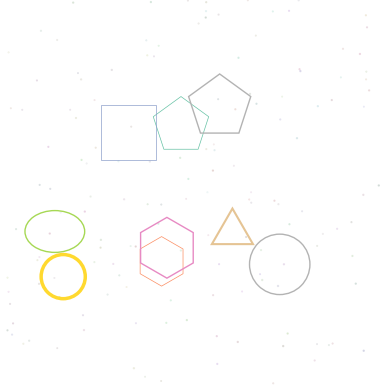[{"shape": "pentagon", "thickness": 0.5, "radius": 0.38, "center": [0.47, 0.674]}, {"shape": "hexagon", "thickness": 0.5, "radius": 0.32, "center": [0.42, 0.321]}, {"shape": "square", "thickness": 0.5, "radius": 0.36, "center": [0.333, 0.655]}, {"shape": "hexagon", "thickness": 1, "radius": 0.39, "center": [0.434, 0.356]}, {"shape": "oval", "thickness": 1, "radius": 0.39, "center": [0.142, 0.399]}, {"shape": "circle", "thickness": 2.5, "radius": 0.29, "center": [0.164, 0.281]}, {"shape": "triangle", "thickness": 1.5, "radius": 0.31, "center": [0.604, 0.397]}, {"shape": "pentagon", "thickness": 1, "radius": 0.42, "center": [0.571, 0.723]}, {"shape": "circle", "thickness": 1, "radius": 0.39, "center": [0.727, 0.313]}]